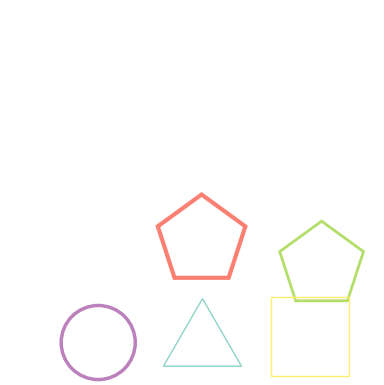[{"shape": "triangle", "thickness": 1, "radius": 0.59, "center": [0.526, 0.107]}, {"shape": "pentagon", "thickness": 3, "radius": 0.6, "center": [0.524, 0.375]}, {"shape": "pentagon", "thickness": 2, "radius": 0.57, "center": [0.835, 0.311]}, {"shape": "circle", "thickness": 2.5, "radius": 0.48, "center": [0.255, 0.11]}, {"shape": "square", "thickness": 1, "radius": 0.51, "center": [0.805, 0.126]}]